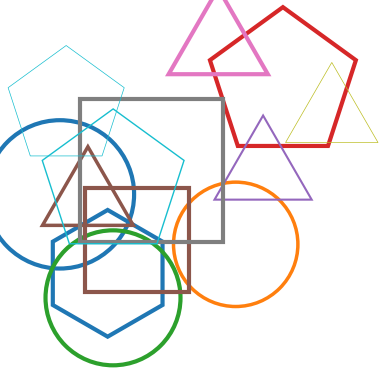[{"shape": "hexagon", "thickness": 3, "radius": 0.82, "center": [0.28, 0.29]}, {"shape": "circle", "thickness": 3, "radius": 0.96, "center": [0.156, 0.495]}, {"shape": "circle", "thickness": 2.5, "radius": 0.81, "center": [0.612, 0.365]}, {"shape": "circle", "thickness": 3, "radius": 0.88, "center": [0.294, 0.226]}, {"shape": "pentagon", "thickness": 3, "radius": 1.0, "center": [0.735, 0.782]}, {"shape": "triangle", "thickness": 1.5, "radius": 0.73, "center": [0.683, 0.554]}, {"shape": "triangle", "thickness": 2.5, "radius": 0.68, "center": [0.228, 0.483]}, {"shape": "square", "thickness": 3, "radius": 0.68, "center": [0.355, 0.377]}, {"shape": "triangle", "thickness": 3, "radius": 0.74, "center": [0.567, 0.882]}, {"shape": "square", "thickness": 3, "radius": 0.93, "center": [0.394, 0.557]}, {"shape": "triangle", "thickness": 0.5, "radius": 0.69, "center": [0.862, 0.699]}, {"shape": "pentagon", "thickness": 0.5, "radius": 0.79, "center": [0.172, 0.723]}, {"shape": "pentagon", "thickness": 1, "radius": 0.97, "center": [0.294, 0.524]}]